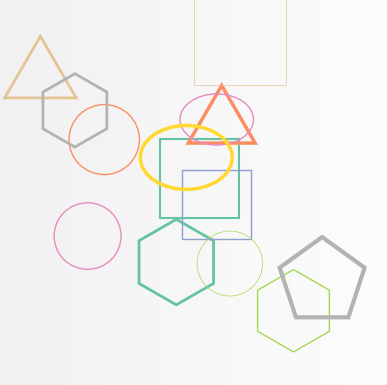[{"shape": "hexagon", "thickness": 2, "radius": 0.56, "center": [0.455, 0.319]}, {"shape": "square", "thickness": 1.5, "radius": 0.51, "center": [0.516, 0.537]}, {"shape": "triangle", "thickness": 2.5, "radius": 0.5, "center": [0.572, 0.678]}, {"shape": "circle", "thickness": 1, "radius": 0.45, "center": [0.269, 0.637]}, {"shape": "square", "thickness": 1, "radius": 0.44, "center": [0.559, 0.469]}, {"shape": "oval", "thickness": 1, "radius": 0.47, "center": [0.559, 0.69]}, {"shape": "circle", "thickness": 1, "radius": 0.43, "center": [0.226, 0.387]}, {"shape": "circle", "thickness": 0.5, "radius": 0.42, "center": [0.593, 0.315]}, {"shape": "hexagon", "thickness": 1, "radius": 0.53, "center": [0.757, 0.193]}, {"shape": "oval", "thickness": 2.5, "radius": 0.59, "center": [0.481, 0.591]}, {"shape": "triangle", "thickness": 2, "radius": 0.53, "center": [0.104, 0.799]}, {"shape": "square", "thickness": 0.5, "radius": 0.6, "center": [0.62, 0.899]}, {"shape": "pentagon", "thickness": 3, "radius": 0.58, "center": [0.831, 0.269]}, {"shape": "hexagon", "thickness": 2, "radius": 0.48, "center": [0.193, 0.713]}]